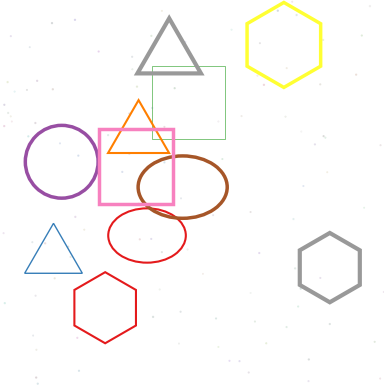[{"shape": "hexagon", "thickness": 1.5, "radius": 0.46, "center": [0.273, 0.201]}, {"shape": "oval", "thickness": 1.5, "radius": 0.5, "center": [0.382, 0.388]}, {"shape": "triangle", "thickness": 1, "radius": 0.43, "center": [0.139, 0.333]}, {"shape": "square", "thickness": 0.5, "radius": 0.48, "center": [0.49, 0.734]}, {"shape": "circle", "thickness": 2.5, "radius": 0.47, "center": [0.16, 0.58]}, {"shape": "triangle", "thickness": 1.5, "radius": 0.46, "center": [0.36, 0.648]}, {"shape": "hexagon", "thickness": 2.5, "radius": 0.55, "center": [0.737, 0.883]}, {"shape": "oval", "thickness": 2.5, "radius": 0.58, "center": [0.474, 0.514]}, {"shape": "square", "thickness": 2.5, "radius": 0.49, "center": [0.353, 0.568]}, {"shape": "hexagon", "thickness": 3, "radius": 0.45, "center": [0.857, 0.305]}, {"shape": "triangle", "thickness": 3, "radius": 0.48, "center": [0.439, 0.857]}]